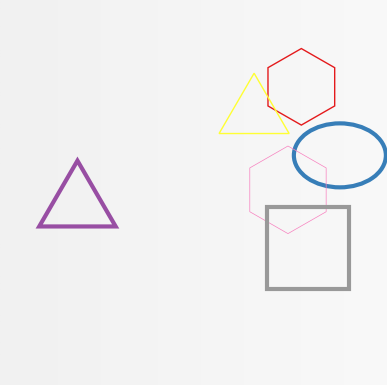[{"shape": "hexagon", "thickness": 1, "radius": 0.5, "center": [0.778, 0.775]}, {"shape": "oval", "thickness": 3, "radius": 0.59, "center": [0.877, 0.596]}, {"shape": "triangle", "thickness": 3, "radius": 0.57, "center": [0.2, 0.469]}, {"shape": "triangle", "thickness": 1, "radius": 0.52, "center": [0.656, 0.705]}, {"shape": "hexagon", "thickness": 0.5, "radius": 0.57, "center": [0.743, 0.507]}, {"shape": "square", "thickness": 3, "radius": 0.53, "center": [0.796, 0.356]}]